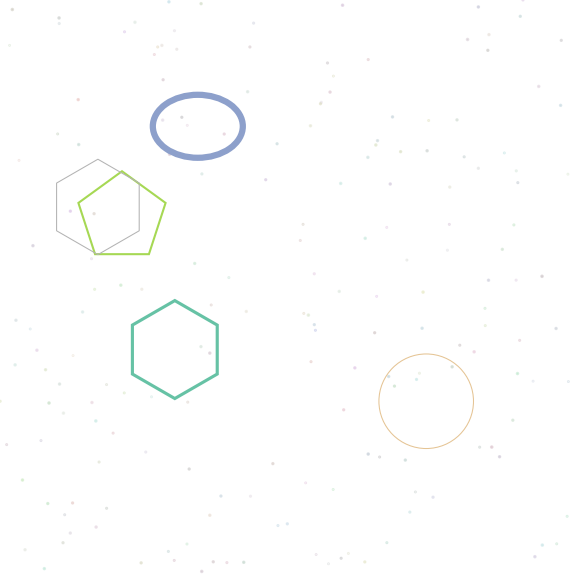[{"shape": "hexagon", "thickness": 1.5, "radius": 0.42, "center": [0.303, 0.394]}, {"shape": "oval", "thickness": 3, "radius": 0.39, "center": [0.343, 0.78]}, {"shape": "pentagon", "thickness": 1, "radius": 0.4, "center": [0.211, 0.623]}, {"shape": "circle", "thickness": 0.5, "radius": 0.41, "center": [0.738, 0.304]}, {"shape": "hexagon", "thickness": 0.5, "radius": 0.41, "center": [0.17, 0.641]}]